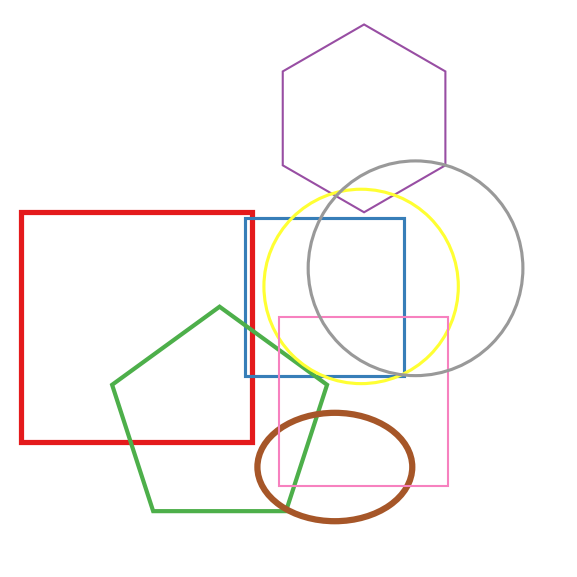[{"shape": "square", "thickness": 2.5, "radius": 1.0, "center": [0.236, 0.433]}, {"shape": "square", "thickness": 1.5, "radius": 0.69, "center": [0.562, 0.485]}, {"shape": "pentagon", "thickness": 2, "radius": 0.98, "center": [0.38, 0.272]}, {"shape": "hexagon", "thickness": 1, "radius": 0.81, "center": [0.63, 0.794]}, {"shape": "circle", "thickness": 1.5, "radius": 0.84, "center": [0.625, 0.503]}, {"shape": "oval", "thickness": 3, "radius": 0.67, "center": [0.58, 0.19]}, {"shape": "square", "thickness": 1, "radius": 0.73, "center": [0.629, 0.304]}, {"shape": "circle", "thickness": 1.5, "radius": 0.93, "center": [0.72, 0.535]}]